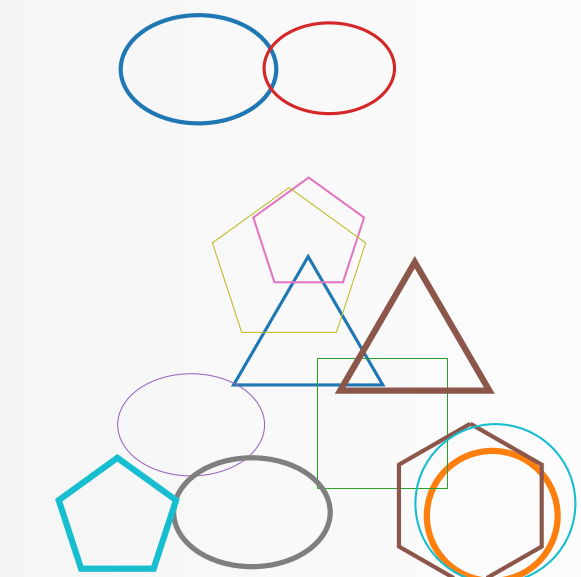[{"shape": "oval", "thickness": 2, "radius": 0.67, "center": [0.341, 0.879]}, {"shape": "triangle", "thickness": 1.5, "radius": 0.74, "center": [0.53, 0.407]}, {"shape": "circle", "thickness": 3, "radius": 0.56, "center": [0.847, 0.106]}, {"shape": "square", "thickness": 0.5, "radius": 0.56, "center": [0.657, 0.267]}, {"shape": "oval", "thickness": 1.5, "radius": 0.56, "center": [0.567, 0.881]}, {"shape": "oval", "thickness": 0.5, "radius": 0.63, "center": [0.329, 0.264]}, {"shape": "hexagon", "thickness": 2, "radius": 0.71, "center": [0.809, 0.124]}, {"shape": "triangle", "thickness": 3, "radius": 0.74, "center": [0.714, 0.397]}, {"shape": "pentagon", "thickness": 1, "radius": 0.5, "center": [0.531, 0.591]}, {"shape": "oval", "thickness": 2.5, "radius": 0.67, "center": [0.433, 0.112]}, {"shape": "pentagon", "thickness": 0.5, "radius": 0.69, "center": [0.497, 0.536]}, {"shape": "pentagon", "thickness": 3, "radius": 0.53, "center": [0.202, 0.1]}, {"shape": "circle", "thickness": 1, "radius": 0.69, "center": [0.852, 0.127]}]